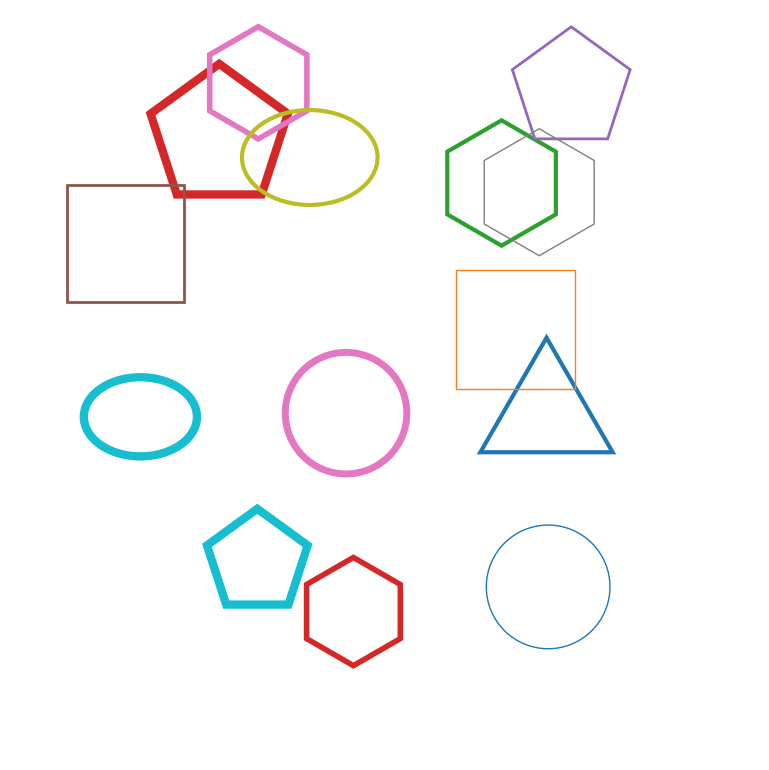[{"shape": "triangle", "thickness": 1.5, "radius": 0.5, "center": [0.71, 0.462]}, {"shape": "circle", "thickness": 0.5, "radius": 0.4, "center": [0.712, 0.238]}, {"shape": "square", "thickness": 0.5, "radius": 0.39, "center": [0.669, 0.572]}, {"shape": "hexagon", "thickness": 1.5, "radius": 0.41, "center": [0.651, 0.762]}, {"shape": "pentagon", "thickness": 3, "radius": 0.47, "center": [0.285, 0.823]}, {"shape": "hexagon", "thickness": 2, "radius": 0.35, "center": [0.459, 0.206]}, {"shape": "pentagon", "thickness": 1, "radius": 0.4, "center": [0.742, 0.885]}, {"shape": "square", "thickness": 1, "radius": 0.38, "center": [0.163, 0.684]}, {"shape": "hexagon", "thickness": 2, "radius": 0.36, "center": [0.335, 0.892]}, {"shape": "circle", "thickness": 2.5, "radius": 0.39, "center": [0.449, 0.463]}, {"shape": "hexagon", "thickness": 0.5, "radius": 0.41, "center": [0.7, 0.75]}, {"shape": "oval", "thickness": 1.5, "radius": 0.44, "center": [0.402, 0.795]}, {"shape": "pentagon", "thickness": 3, "radius": 0.34, "center": [0.334, 0.27]}, {"shape": "oval", "thickness": 3, "radius": 0.37, "center": [0.182, 0.459]}]